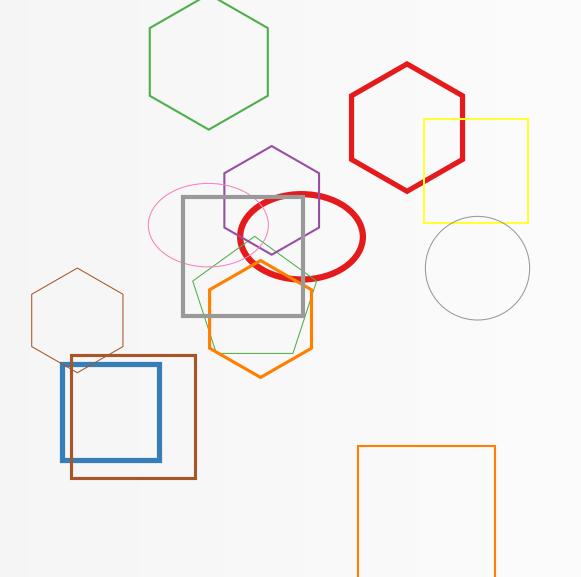[{"shape": "hexagon", "thickness": 2.5, "radius": 0.55, "center": [0.7, 0.778]}, {"shape": "oval", "thickness": 3, "radius": 0.53, "center": [0.519, 0.589]}, {"shape": "square", "thickness": 2.5, "radius": 0.42, "center": [0.19, 0.286]}, {"shape": "hexagon", "thickness": 1, "radius": 0.59, "center": [0.359, 0.892]}, {"shape": "pentagon", "thickness": 0.5, "radius": 0.56, "center": [0.438, 0.478]}, {"shape": "hexagon", "thickness": 1, "radius": 0.47, "center": [0.467, 0.652]}, {"shape": "square", "thickness": 1, "radius": 0.59, "center": [0.734, 0.11]}, {"shape": "hexagon", "thickness": 1.5, "radius": 0.51, "center": [0.448, 0.447]}, {"shape": "square", "thickness": 1, "radius": 0.45, "center": [0.819, 0.703]}, {"shape": "square", "thickness": 1.5, "radius": 0.53, "center": [0.229, 0.279]}, {"shape": "hexagon", "thickness": 0.5, "radius": 0.45, "center": [0.133, 0.444]}, {"shape": "oval", "thickness": 0.5, "radius": 0.52, "center": [0.358, 0.609]}, {"shape": "square", "thickness": 2, "radius": 0.52, "center": [0.418, 0.555]}, {"shape": "circle", "thickness": 0.5, "radius": 0.45, "center": [0.822, 0.535]}]